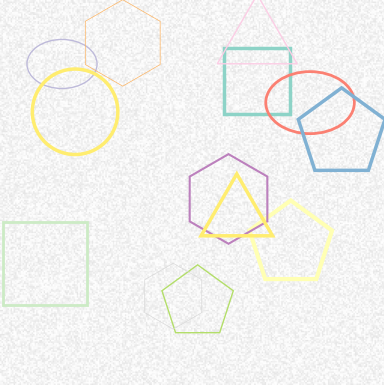[{"shape": "square", "thickness": 2.5, "radius": 0.43, "center": [0.668, 0.79]}, {"shape": "pentagon", "thickness": 3, "radius": 0.56, "center": [0.755, 0.366]}, {"shape": "oval", "thickness": 1, "radius": 0.46, "center": [0.161, 0.834]}, {"shape": "oval", "thickness": 2, "radius": 0.58, "center": [0.805, 0.733]}, {"shape": "pentagon", "thickness": 2.5, "radius": 0.59, "center": [0.887, 0.653]}, {"shape": "hexagon", "thickness": 0.5, "radius": 0.56, "center": [0.319, 0.889]}, {"shape": "pentagon", "thickness": 1, "radius": 0.49, "center": [0.513, 0.215]}, {"shape": "triangle", "thickness": 1, "radius": 0.6, "center": [0.668, 0.894]}, {"shape": "hexagon", "thickness": 0.5, "radius": 0.43, "center": [0.45, 0.231]}, {"shape": "hexagon", "thickness": 1.5, "radius": 0.58, "center": [0.594, 0.483]}, {"shape": "square", "thickness": 2, "radius": 0.55, "center": [0.117, 0.316]}, {"shape": "circle", "thickness": 2.5, "radius": 0.56, "center": [0.195, 0.71]}, {"shape": "triangle", "thickness": 2.5, "radius": 0.54, "center": [0.615, 0.441]}]